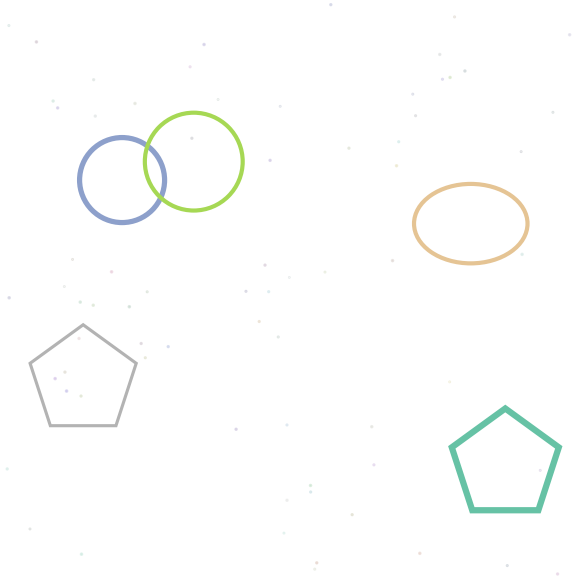[{"shape": "pentagon", "thickness": 3, "radius": 0.49, "center": [0.875, 0.194]}, {"shape": "circle", "thickness": 2.5, "radius": 0.37, "center": [0.211, 0.687]}, {"shape": "circle", "thickness": 2, "radius": 0.42, "center": [0.336, 0.719]}, {"shape": "oval", "thickness": 2, "radius": 0.49, "center": [0.815, 0.612]}, {"shape": "pentagon", "thickness": 1.5, "radius": 0.48, "center": [0.144, 0.34]}]